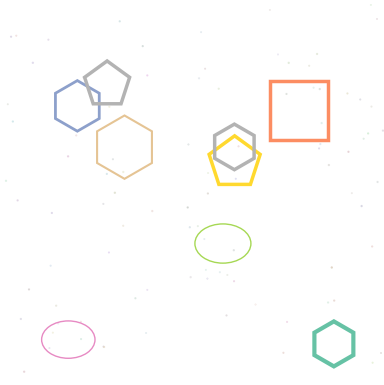[{"shape": "hexagon", "thickness": 3, "radius": 0.29, "center": [0.867, 0.107]}, {"shape": "square", "thickness": 2.5, "radius": 0.38, "center": [0.777, 0.712]}, {"shape": "hexagon", "thickness": 2, "radius": 0.33, "center": [0.201, 0.725]}, {"shape": "oval", "thickness": 1, "radius": 0.35, "center": [0.177, 0.118]}, {"shape": "oval", "thickness": 1, "radius": 0.36, "center": [0.579, 0.367]}, {"shape": "pentagon", "thickness": 2.5, "radius": 0.35, "center": [0.609, 0.577]}, {"shape": "hexagon", "thickness": 1.5, "radius": 0.41, "center": [0.323, 0.618]}, {"shape": "pentagon", "thickness": 2.5, "radius": 0.31, "center": [0.278, 0.78]}, {"shape": "hexagon", "thickness": 2.5, "radius": 0.3, "center": [0.609, 0.618]}]